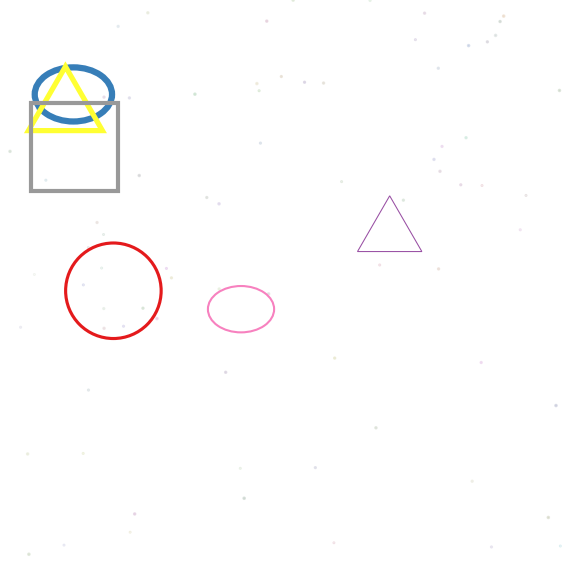[{"shape": "circle", "thickness": 1.5, "radius": 0.41, "center": [0.196, 0.496]}, {"shape": "oval", "thickness": 3, "radius": 0.33, "center": [0.127, 0.836]}, {"shape": "triangle", "thickness": 0.5, "radius": 0.32, "center": [0.675, 0.596]}, {"shape": "triangle", "thickness": 2.5, "radius": 0.37, "center": [0.113, 0.81]}, {"shape": "oval", "thickness": 1, "radius": 0.29, "center": [0.417, 0.464]}, {"shape": "square", "thickness": 2, "radius": 0.38, "center": [0.129, 0.745]}]